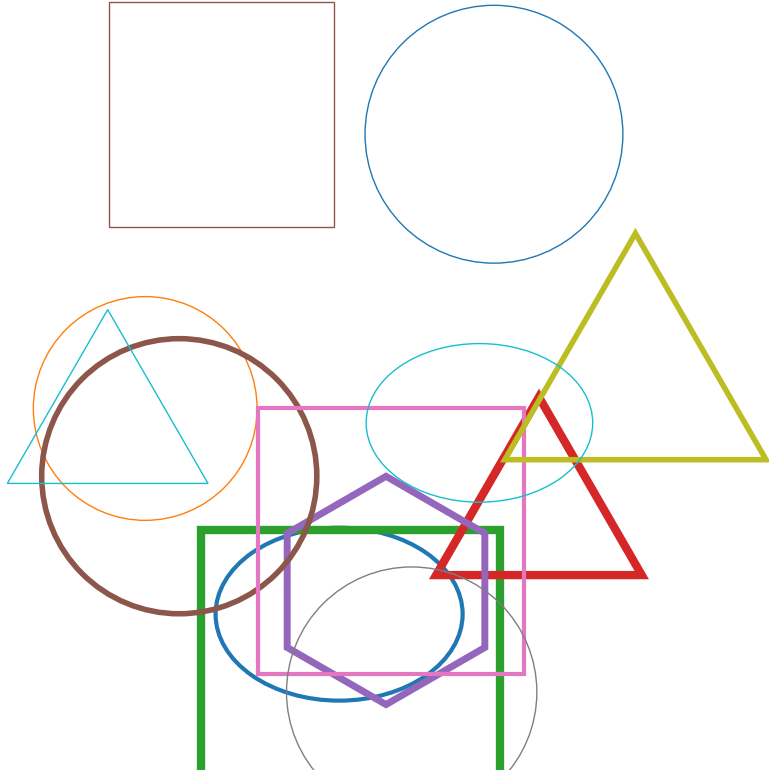[{"shape": "oval", "thickness": 1.5, "radius": 0.8, "center": [0.44, 0.202]}, {"shape": "circle", "thickness": 0.5, "radius": 0.84, "center": [0.642, 0.826]}, {"shape": "circle", "thickness": 0.5, "radius": 0.73, "center": [0.189, 0.47]}, {"shape": "square", "thickness": 3, "radius": 0.97, "center": [0.455, 0.117]}, {"shape": "triangle", "thickness": 3, "radius": 0.77, "center": [0.7, 0.33]}, {"shape": "hexagon", "thickness": 2.5, "radius": 0.74, "center": [0.501, 0.233]}, {"shape": "circle", "thickness": 2, "radius": 0.89, "center": [0.233, 0.382]}, {"shape": "square", "thickness": 0.5, "radius": 0.73, "center": [0.288, 0.852]}, {"shape": "square", "thickness": 1.5, "radius": 0.86, "center": [0.508, 0.297]}, {"shape": "circle", "thickness": 0.5, "radius": 0.81, "center": [0.535, 0.101]}, {"shape": "triangle", "thickness": 2, "radius": 0.98, "center": [0.825, 0.501]}, {"shape": "triangle", "thickness": 0.5, "radius": 0.75, "center": [0.14, 0.447]}, {"shape": "oval", "thickness": 0.5, "radius": 0.74, "center": [0.623, 0.451]}]